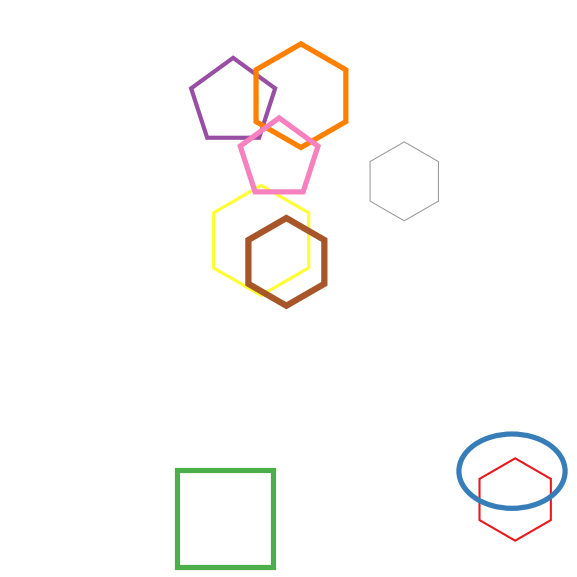[{"shape": "hexagon", "thickness": 1, "radius": 0.36, "center": [0.892, 0.134]}, {"shape": "oval", "thickness": 2.5, "radius": 0.46, "center": [0.887, 0.183]}, {"shape": "square", "thickness": 2.5, "radius": 0.42, "center": [0.389, 0.101]}, {"shape": "pentagon", "thickness": 2, "radius": 0.38, "center": [0.404, 0.822]}, {"shape": "hexagon", "thickness": 2.5, "radius": 0.45, "center": [0.521, 0.833]}, {"shape": "hexagon", "thickness": 1.5, "radius": 0.48, "center": [0.452, 0.583]}, {"shape": "hexagon", "thickness": 3, "radius": 0.38, "center": [0.496, 0.546]}, {"shape": "pentagon", "thickness": 2.5, "radius": 0.35, "center": [0.483, 0.724]}, {"shape": "hexagon", "thickness": 0.5, "radius": 0.34, "center": [0.7, 0.685]}]